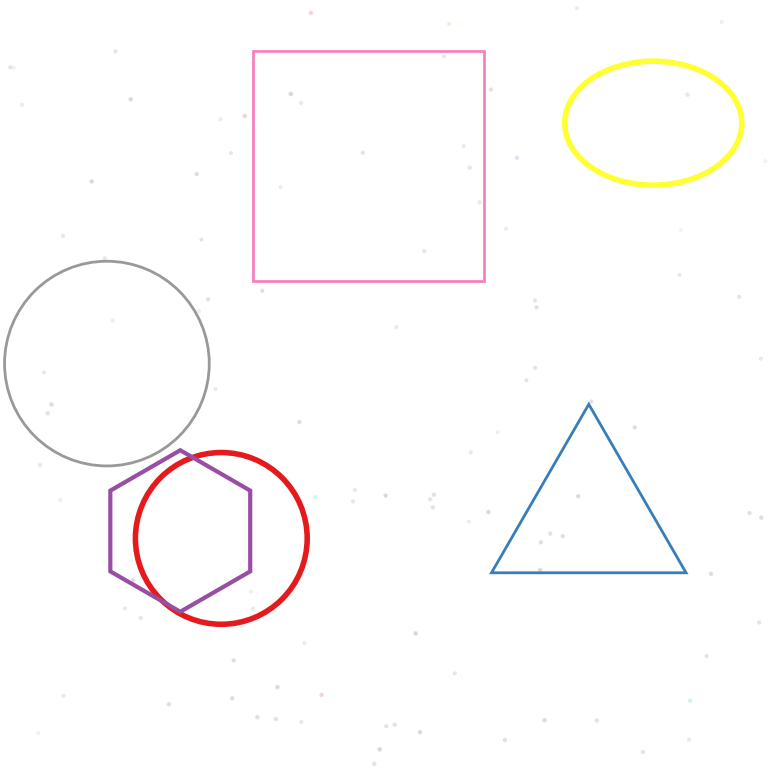[{"shape": "circle", "thickness": 2, "radius": 0.56, "center": [0.287, 0.301]}, {"shape": "triangle", "thickness": 1, "radius": 0.73, "center": [0.765, 0.329]}, {"shape": "hexagon", "thickness": 1.5, "radius": 0.52, "center": [0.234, 0.31]}, {"shape": "oval", "thickness": 2, "radius": 0.57, "center": [0.848, 0.84]}, {"shape": "square", "thickness": 1, "radius": 0.75, "center": [0.479, 0.784]}, {"shape": "circle", "thickness": 1, "radius": 0.66, "center": [0.139, 0.528]}]